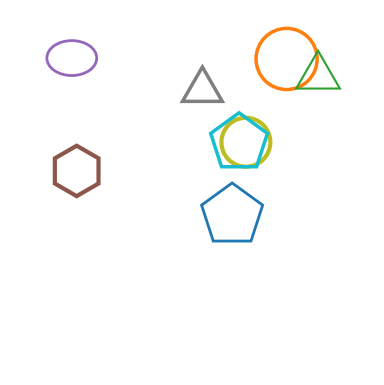[{"shape": "pentagon", "thickness": 2, "radius": 0.42, "center": [0.603, 0.441]}, {"shape": "circle", "thickness": 2.5, "radius": 0.4, "center": [0.744, 0.847]}, {"shape": "triangle", "thickness": 1.5, "radius": 0.33, "center": [0.826, 0.803]}, {"shape": "oval", "thickness": 2, "radius": 0.32, "center": [0.186, 0.849]}, {"shape": "hexagon", "thickness": 3, "radius": 0.33, "center": [0.199, 0.556]}, {"shape": "triangle", "thickness": 2.5, "radius": 0.3, "center": [0.526, 0.767]}, {"shape": "circle", "thickness": 3, "radius": 0.32, "center": [0.639, 0.631]}, {"shape": "pentagon", "thickness": 2.5, "radius": 0.39, "center": [0.621, 0.63]}]